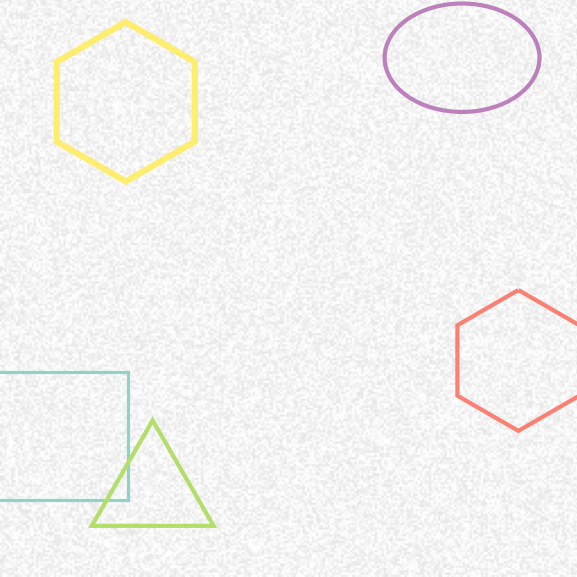[{"shape": "square", "thickness": 1.5, "radius": 0.56, "center": [0.11, 0.244]}, {"shape": "hexagon", "thickness": 2, "radius": 0.61, "center": [0.898, 0.375]}, {"shape": "triangle", "thickness": 2, "radius": 0.61, "center": [0.264, 0.149]}, {"shape": "oval", "thickness": 2, "radius": 0.67, "center": [0.8, 0.899]}, {"shape": "hexagon", "thickness": 3, "radius": 0.69, "center": [0.218, 0.823]}]